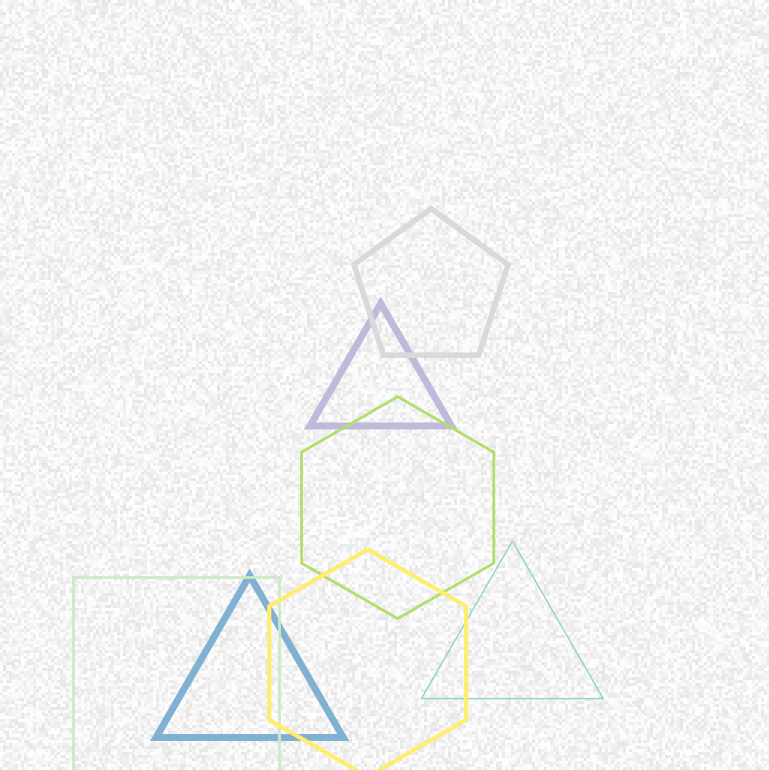[{"shape": "triangle", "thickness": 0.5, "radius": 0.68, "center": [0.665, 0.161]}, {"shape": "triangle", "thickness": 2.5, "radius": 0.53, "center": [0.494, 0.5]}, {"shape": "triangle", "thickness": 2.5, "radius": 0.7, "center": [0.324, 0.112]}, {"shape": "hexagon", "thickness": 1, "radius": 0.72, "center": [0.516, 0.341]}, {"shape": "pentagon", "thickness": 2, "radius": 0.53, "center": [0.56, 0.624]}, {"shape": "square", "thickness": 1, "radius": 0.67, "center": [0.229, 0.117]}, {"shape": "hexagon", "thickness": 1.5, "radius": 0.74, "center": [0.477, 0.139]}]